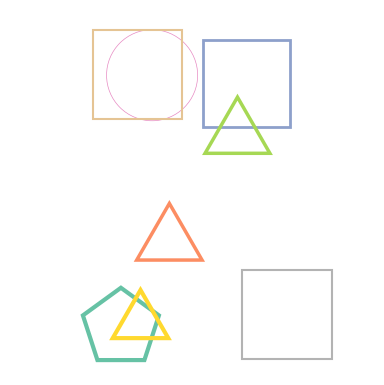[{"shape": "pentagon", "thickness": 3, "radius": 0.52, "center": [0.314, 0.149]}, {"shape": "triangle", "thickness": 2.5, "radius": 0.49, "center": [0.44, 0.374]}, {"shape": "square", "thickness": 2, "radius": 0.56, "center": [0.641, 0.784]}, {"shape": "circle", "thickness": 0.5, "radius": 0.59, "center": [0.395, 0.805]}, {"shape": "triangle", "thickness": 2.5, "radius": 0.49, "center": [0.617, 0.65]}, {"shape": "triangle", "thickness": 3, "radius": 0.42, "center": [0.365, 0.163]}, {"shape": "square", "thickness": 1.5, "radius": 0.58, "center": [0.358, 0.806]}, {"shape": "square", "thickness": 1.5, "radius": 0.58, "center": [0.745, 0.183]}]